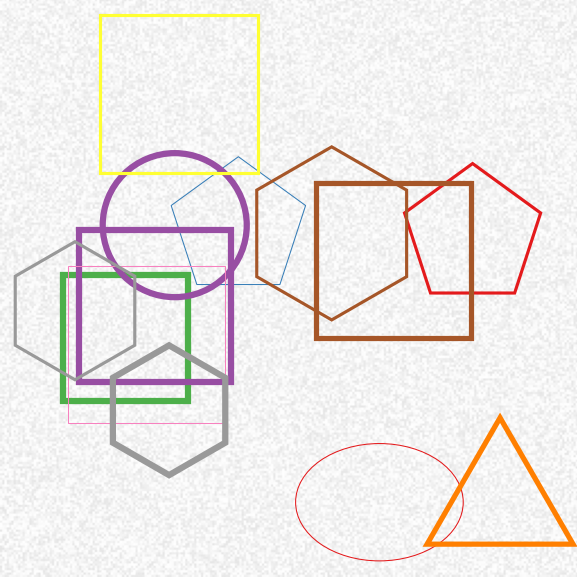[{"shape": "pentagon", "thickness": 1.5, "radius": 0.62, "center": [0.818, 0.592]}, {"shape": "oval", "thickness": 0.5, "radius": 0.73, "center": [0.657, 0.129]}, {"shape": "pentagon", "thickness": 0.5, "radius": 0.61, "center": [0.413, 0.605]}, {"shape": "square", "thickness": 3, "radius": 0.54, "center": [0.218, 0.414]}, {"shape": "circle", "thickness": 3, "radius": 0.62, "center": [0.303, 0.609]}, {"shape": "square", "thickness": 3, "radius": 0.66, "center": [0.269, 0.47]}, {"shape": "triangle", "thickness": 2.5, "radius": 0.73, "center": [0.866, 0.13]}, {"shape": "square", "thickness": 1.5, "radius": 0.68, "center": [0.31, 0.837]}, {"shape": "hexagon", "thickness": 1.5, "radius": 0.75, "center": [0.574, 0.595]}, {"shape": "square", "thickness": 2.5, "radius": 0.67, "center": [0.681, 0.548]}, {"shape": "square", "thickness": 0.5, "radius": 0.68, "center": [0.254, 0.403]}, {"shape": "hexagon", "thickness": 3, "radius": 0.56, "center": [0.293, 0.289]}, {"shape": "hexagon", "thickness": 1.5, "radius": 0.6, "center": [0.13, 0.461]}]